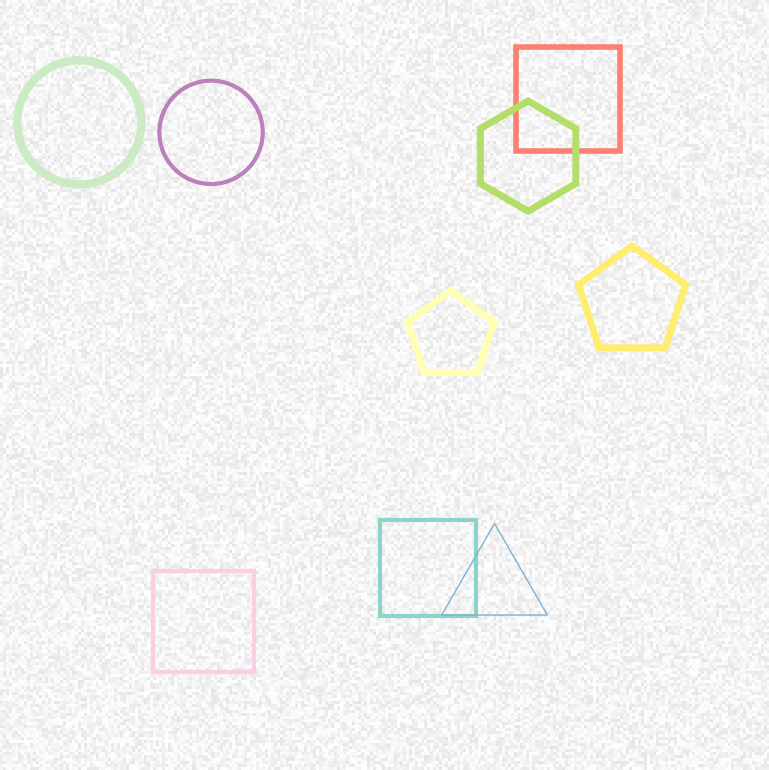[{"shape": "square", "thickness": 1.5, "radius": 0.31, "center": [0.556, 0.262]}, {"shape": "pentagon", "thickness": 2.5, "radius": 0.29, "center": [0.585, 0.564]}, {"shape": "square", "thickness": 2, "radius": 0.34, "center": [0.738, 0.871]}, {"shape": "triangle", "thickness": 0.5, "radius": 0.4, "center": [0.642, 0.241]}, {"shape": "hexagon", "thickness": 2.5, "radius": 0.36, "center": [0.686, 0.797]}, {"shape": "square", "thickness": 1.5, "radius": 0.33, "center": [0.264, 0.193]}, {"shape": "circle", "thickness": 1.5, "radius": 0.34, "center": [0.274, 0.828]}, {"shape": "circle", "thickness": 3, "radius": 0.4, "center": [0.103, 0.841]}, {"shape": "pentagon", "thickness": 2.5, "radius": 0.37, "center": [0.821, 0.608]}]